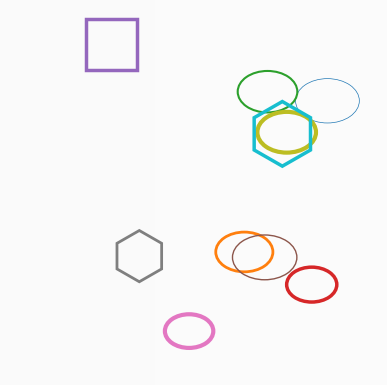[{"shape": "oval", "thickness": 0.5, "radius": 0.41, "center": [0.845, 0.738]}, {"shape": "oval", "thickness": 2, "radius": 0.37, "center": [0.631, 0.346]}, {"shape": "oval", "thickness": 1.5, "radius": 0.38, "center": [0.69, 0.762]}, {"shape": "oval", "thickness": 2.5, "radius": 0.32, "center": [0.804, 0.261]}, {"shape": "square", "thickness": 2.5, "radius": 0.33, "center": [0.288, 0.885]}, {"shape": "oval", "thickness": 1, "radius": 0.42, "center": [0.683, 0.331]}, {"shape": "oval", "thickness": 3, "radius": 0.31, "center": [0.488, 0.14]}, {"shape": "hexagon", "thickness": 2, "radius": 0.33, "center": [0.36, 0.335]}, {"shape": "oval", "thickness": 3, "radius": 0.38, "center": [0.74, 0.657]}, {"shape": "hexagon", "thickness": 2.5, "radius": 0.42, "center": [0.729, 0.652]}]